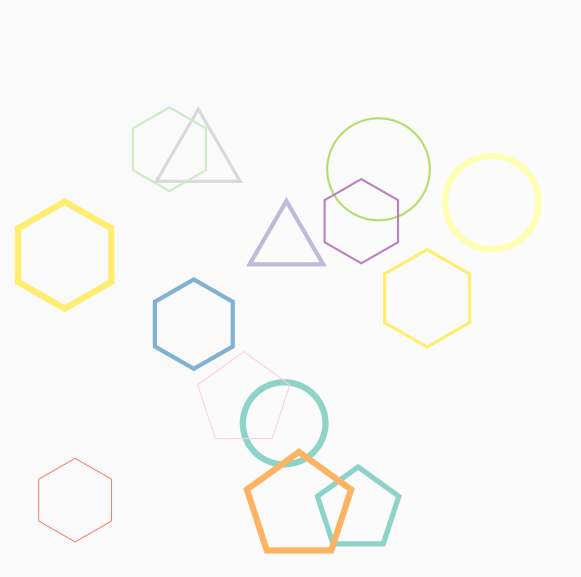[{"shape": "pentagon", "thickness": 2.5, "radius": 0.37, "center": [0.616, 0.117]}, {"shape": "circle", "thickness": 3, "radius": 0.36, "center": [0.489, 0.266]}, {"shape": "circle", "thickness": 3, "radius": 0.4, "center": [0.846, 0.648]}, {"shape": "triangle", "thickness": 2, "radius": 0.37, "center": [0.493, 0.578]}, {"shape": "hexagon", "thickness": 0.5, "radius": 0.36, "center": [0.129, 0.133]}, {"shape": "hexagon", "thickness": 2, "radius": 0.39, "center": [0.333, 0.438]}, {"shape": "pentagon", "thickness": 3, "radius": 0.47, "center": [0.514, 0.122]}, {"shape": "circle", "thickness": 1, "radius": 0.44, "center": [0.651, 0.706]}, {"shape": "pentagon", "thickness": 0.5, "radius": 0.42, "center": [0.419, 0.307]}, {"shape": "triangle", "thickness": 1.5, "radius": 0.42, "center": [0.341, 0.727]}, {"shape": "hexagon", "thickness": 1, "radius": 0.36, "center": [0.622, 0.616]}, {"shape": "hexagon", "thickness": 1, "radius": 0.36, "center": [0.291, 0.741]}, {"shape": "hexagon", "thickness": 1.5, "radius": 0.42, "center": [0.735, 0.483]}, {"shape": "hexagon", "thickness": 3, "radius": 0.46, "center": [0.111, 0.557]}]